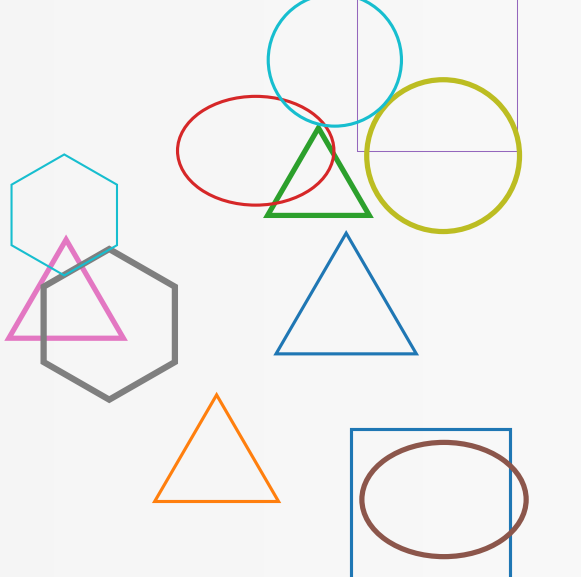[{"shape": "square", "thickness": 1.5, "radius": 0.68, "center": [0.741, 0.12]}, {"shape": "triangle", "thickness": 1.5, "radius": 0.7, "center": [0.596, 0.456]}, {"shape": "triangle", "thickness": 1.5, "radius": 0.62, "center": [0.373, 0.192]}, {"shape": "triangle", "thickness": 2.5, "radius": 0.51, "center": [0.548, 0.677]}, {"shape": "oval", "thickness": 1.5, "radius": 0.67, "center": [0.44, 0.738]}, {"shape": "square", "thickness": 0.5, "radius": 0.69, "center": [0.751, 0.874]}, {"shape": "oval", "thickness": 2.5, "radius": 0.71, "center": [0.764, 0.134]}, {"shape": "triangle", "thickness": 2.5, "radius": 0.57, "center": [0.114, 0.47]}, {"shape": "hexagon", "thickness": 3, "radius": 0.65, "center": [0.188, 0.437]}, {"shape": "circle", "thickness": 2.5, "radius": 0.66, "center": [0.762, 0.73]}, {"shape": "circle", "thickness": 1.5, "radius": 0.57, "center": [0.576, 0.895]}, {"shape": "hexagon", "thickness": 1, "radius": 0.52, "center": [0.111, 0.627]}]